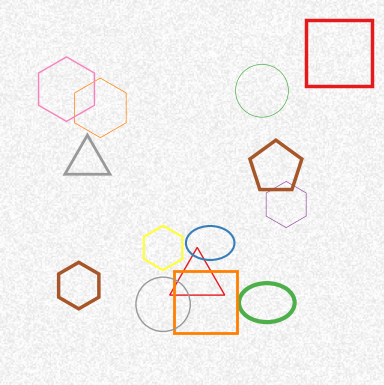[{"shape": "triangle", "thickness": 1, "radius": 0.41, "center": [0.512, 0.275]}, {"shape": "square", "thickness": 2.5, "radius": 0.43, "center": [0.88, 0.863]}, {"shape": "oval", "thickness": 1.5, "radius": 0.32, "center": [0.546, 0.369]}, {"shape": "oval", "thickness": 3, "radius": 0.36, "center": [0.693, 0.214]}, {"shape": "circle", "thickness": 0.5, "radius": 0.34, "center": [0.68, 0.764]}, {"shape": "hexagon", "thickness": 0.5, "radius": 0.3, "center": [0.743, 0.469]}, {"shape": "square", "thickness": 2, "radius": 0.41, "center": [0.534, 0.216]}, {"shape": "hexagon", "thickness": 0.5, "radius": 0.39, "center": [0.261, 0.72]}, {"shape": "hexagon", "thickness": 1.5, "radius": 0.29, "center": [0.424, 0.356]}, {"shape": "hexagon", "thickness": 2.5, "radius": 0.3, "center": [0.205, 0.258]}, {"shape": "pentagon", "thickness": 2.5, "radius": 0.35, "center": [0.717, 0.565]}, {"shape": "hexagon", "thickness": 1, "radius": 0.42, "center": [0.173, 0.768]}, {"shape": "triangle", "thickness": 2, "radius": 0.34, "center": [0.227, 0.581]}, {"shape": "circle", "thickness": 1, "radius": 0.35, "center": [0.424, 0.21]}]